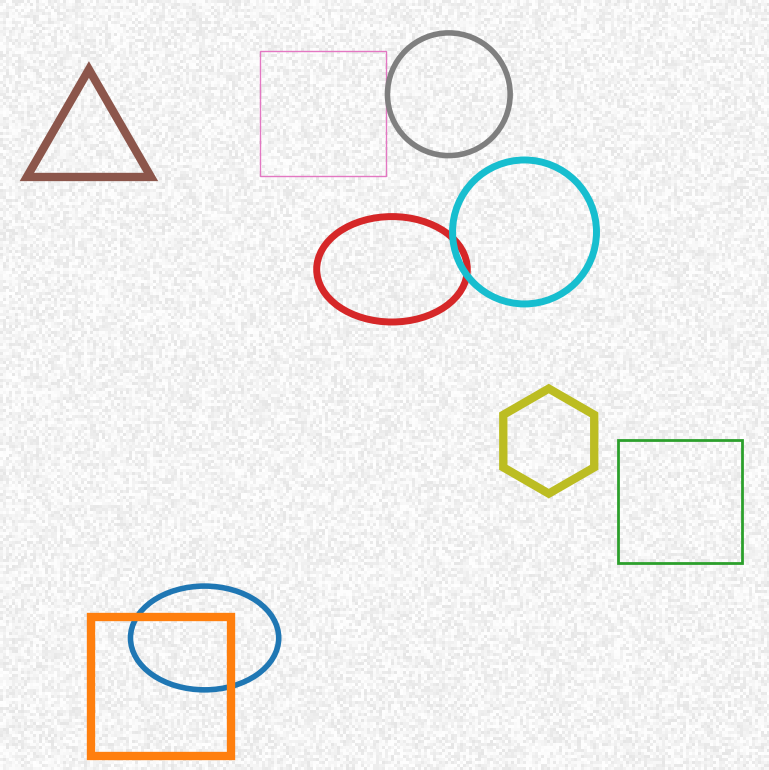[{"shape": "oval", "thickness": 2, "radius": 0.48, "center": [0.266, 0.171]}, {"shape": "square", "thickness": 3, "radius": 0.45, "center": [0.209, 0.108]}, {"shape": "square", "thickness": 1, "radius": 0.4, "center": [0.883, 0.349]}, {"shape": "oval", "thickness": 2.5, "radius": 0.49, "center": [0.509, 0.65]}, {"shape": "triangle", "thickness": 3, "radius": 0.47, "center": [0.115, 0.817]}, {"shape": "square", "thickness": 0.5, "radius": 0.41, "center": [0.42, 0.852]}, {"shape": "circle", "thickness": 2, "radius": 0.4, "center": [0.583, 0.878]}, {"shape": "hexagon", "thickness": 3, "radius": 0.34, "center": [0.713, 0.427]}, {"shape": "circle", "thickness": 2.5, "radius": 0.47, "center": [0.681, 0.699]}]